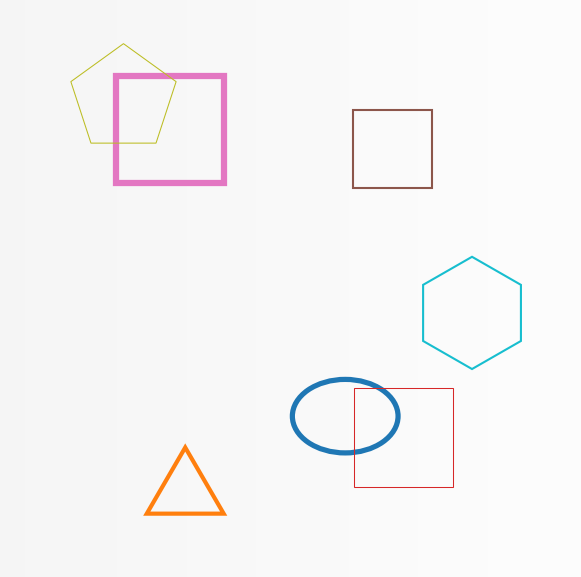[{"shape": "oval", "thickness": 2.5, "radius": 0.45, "center": [0.594, 0.279]}, {"shape": "triangle", "thickness": 2, "radius": 0.38, "center": [0.319, 0.148]}, {"shape": "square", "thickness": 0.5, "radius": 0.43, "center": [0.694, 0.241]}, {"shape": "square", "thickness": 1, "radius": 0.34, "center": [0.675, 0.741]}, {"shape": "square", "thickness": 3, "radius": 0.46, "center": [0.293, 0.776]}, {"shape": "pentagon", "thickness": 0.5, "radius": 0.48, "center": [0.212, 0.828]}, {"shape": "hexagon", "thickness": 1, "radius": 0.49, "center": [0.812, 0.457]}]